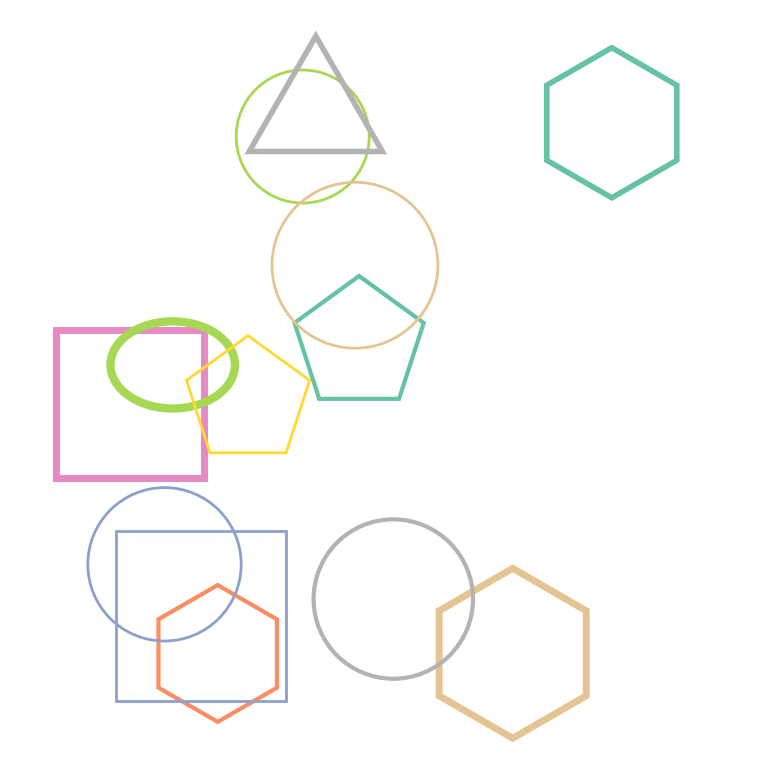[{"shape": "hexagon", "thickness": 2, "radius": 0.49, "center": [0.795, 0.841]}, {"shape": "pentagon", "thickness": 1.5, "radius": 0.44, "center": [0.466, 0.553]}, {"shape": "hexagon", "thickness": 1.5, "radius": 0.44, "center": [0.283, 0.151]}, {"shape": "square", "thickness": 1, "radius": 0.55, "center": [0.261, 0.2]}, {"shape": "circle", "thickness": 1, "radius": 0.5, "center": [0.214, 0.267]}, {"shape": "square", "thickness": 2.5, "radius": 0.48, "center": [0.169, 0.475]}, {"shape": "oval", "thickness": 3, "radius": 0.4, "center": [0.224, 0.526]}, {"shape": "circle", "thickness": 1, "radius": 0.43, "center": [0.393, 0.823]}, {"shape": "pentagon", "thickness": 1, "radius": 0.42, "center": [0.322, 0.48]}, {"shape": "circle", "thickness": 1, "radius": 0.54, "center": [0.461, 0.656]}, {"shape": "hexagon", "thickness": 2.5, "radius": 0.55, "center": [0.666, 0.152]}, {"shape": "circle", "thickness": 1.5, "radius": 0.52, "center": [0.511, 0.222]}, {"shape": "triangle", "thickness": 2, "radius": 0.5, "center": [0.41, 0.853]}]